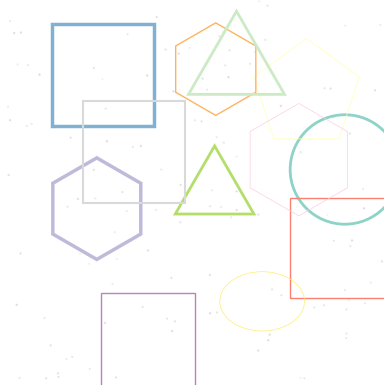[{"shape": "circle", "thickness": 2, "radius": 0.71, "center": [0.896, 0.56]}, {"shape": "pentagon", "thickness": 0.5, "radius": 0.72, "center": [0.796, 0.756]}, {"shape": "hexagon", "thickness": 2.5, "radius": 0.66, "center": [0.251, 0.458]}, {"shape": "square", "thickness": 1, "radius": 0.65, "center": [0.884, 0.356]}, {"shape": "square", "thickness": 2.5, "radius": 0.66, "center": [0.267, 0.805]}, {"shape": "hexagon", "thickness": 1, "radius": 0.6, "center": [0.56, 0.82]}, {"shape": "triangle", "thickness": 2, "radius": 0.59, "center": [0.557, 0.503]}, {"shape": "hexagon", "thickness": 0.5, "radius": 0.73, "center": [0.776, 0.585]}, {"shape": "square", "thickness": 1.5, "radius": 0.66, "center": [0.348, 0.605]}, {"shape": "square", "thickness": 1, "radius": 0.61, "center": [0.384, 0.116]}, {"shape": "triangle", "thickness": 2, "radius": 0.72, "center": [0.614, 0.827]}, {"shape": "oval", "thickness": 0.5, "radius": 0.55, "center": [0.681, 0.217]}]